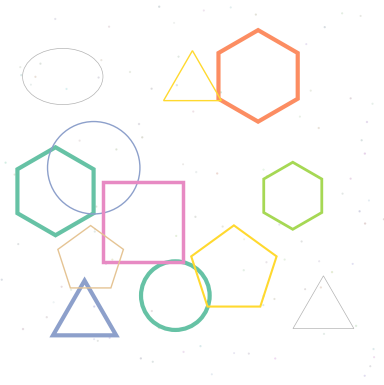[{"shape": "circle", "thickness": 3, "radius": 0.45, "center": [0.455, 0.232]}, {"shape": "hexagon", "thickness": 3, "radius": 0.57, "center": [0.144, 0.503]}, {"shape": "hexagon", "thickness": 3, "radius": 0.59, "center": [0.67, 0.803]}, {"shape": "triangle", "thickness": 3, "radius": 0.47, "center": [0.22, 0.176]}, {"shape": "circle", "thickness": 1, "radius": 0.6, "center": [0.243, 0.564]}, {"shape": "square", "thickness": 2.5, "radius": 0.52, "center": [0.373, 0.424]}, {"shape": "hexagon", "thickness": 2, "radius": 0.44, "center": [0.76, 0.492]}, {"shape": "triangle", "thickness": 1, "radius": 0.43, "center": [0.5, 0.782]}, {"shape": "pentagon", "thickness": 1.5, "radius": 0.58, "center": [0.608, 0.298]}, {"shape": "pentagon", "thickness": 1, "radius": 0.45, "center": [0.235, 0.325]}, {"shape": "oval", "thickness": 0.5, "radius": 0.52, "center": [0.163, 0.801]}, {"shape": "triangle", "thickness": 0.5, "radius": 0.46, "center": [0.84, 0.192]}]